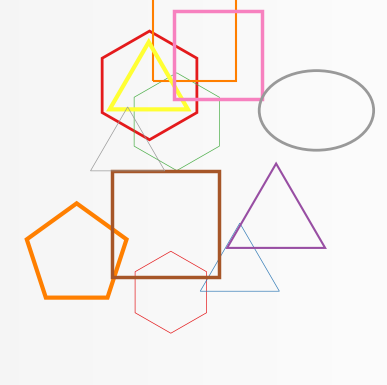[{"shape": "hexagon", "thickness": 0.5, "radius": 0.53, "center": [0.441, 0.241]}, {"shape": "hexagon", "thickness": 2, "radius": 0.71, "center": [0.386, 0.778]}, {"shape": "triangle", "thickness": 0.5, "radius": 0.59, "center": [0.619, 0.303]}, {"shape": "hexagon", "thickness": 0.5, "radius": 0.63, "center": [0.456, 0.684]}, {"shape": "triangle", "thickness": 1.5, "radius": 0.73, "center": [0.713, 0.429]}, {"shape": "square", "thickness": 1.5, "radius": 0.53, "center": [0.501, 0.897]}, {"shape": "pentagon", "thickness": 3, "radius": 0.68, "center": [0.198, 0.336]}, {"shape": "triangle", "thickness": 3, "radius": 0.58, "center": [0.384, 0.774]}, {"shape": "square", "thickness": 2.5, "radius": 0.69, "center": [0.428, 0.419]}, {"shape": "square", "thickness": 2.5, "radius": 0.57, "center": [0.563, 0.857]}, {"shape": "triangle", "thickness": 0.5, "radius": 0.55, "center": [0.329, 0.612]}, {"shape": "oval", "thickness": 2, "radius": 0.74, "center": [0.817, 0.713]}]